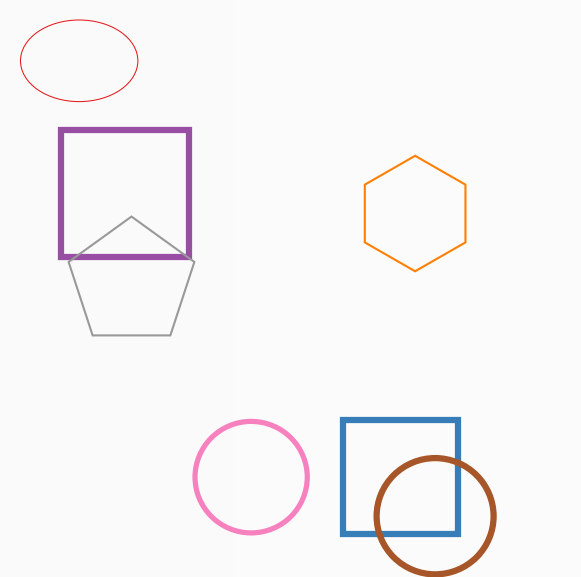[{"shape": "oval", "thickness": 0.5, "radius": 0.5, "center": [0.136, 0.894]}, {"shape": "square", "thickness": 3, "radius": 0.49, "center": [0.689, 0.174]}, {"shape": "square", "thickness": 3, "radius": 0.55, "center": [0.215, 0.664]}, {"shape": "hexagon", "thickness": 1, "radius": 0.5, "center": [0.714, 0.629]}, {"shape": "circle", "thickness": 3, "radius": 0.5, "center": [0.749, 0.105]}, {"shape": "circle", "thickness": 2.5, "radius": 0.48, "center": [0.432, 0.173]}, {"shape": "pentagon", "thickness": 1, "radius": 0.57, "center": [0.226, 0.51]}]